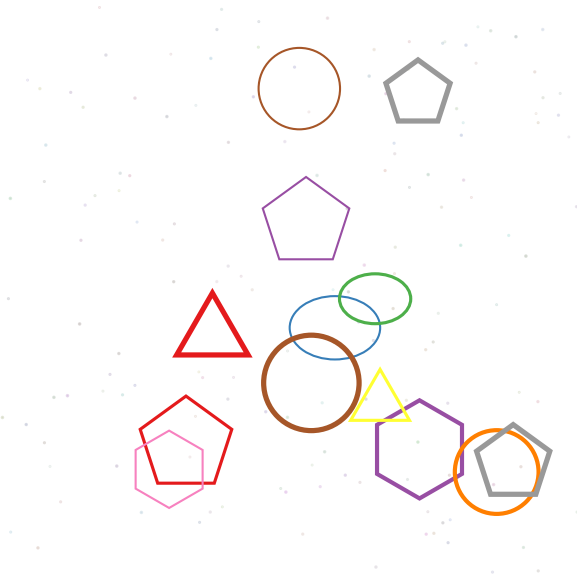[{"shape": "pentagon", "thickness": 1.5, "radius": 0.42, "center": [0.322, 0.23]}, {"shape": "triangle", "thickness": 2.5, "radius": 0.36, "center": [0.368, 0.42]}, {"shape": "oval", "thickness": 1, "radius": 0.39, "center": [0.58, 0.432]}, {"shape": "oval", "thickness": 1.5, "radius": 0.31, "center": [0.65, 0.482]}, {"shape": "pentagon", "thickness": 1, "radius": 0.39, "center": [0.53, 0.614]}, {"shape": "hexagon", "thickness": 2, "radius": 0.42, "center": [0.726, 0.221]}, {"shape": "circle", "thickness": 2, "radius": 0.36, "center": [0.86, 0.182]}, {"shape": "triangle", "thickness": 1.5, "radius": 0.29, "center": [0.658, 0.301]}, {"shape": "circle", "thickness": 1, "radius": 0.35, "center": [0.518, 0.846]}, {"shape": "circle", "thickness": 2.5, "radius": 0.41, "center": [0.539, 0.336]}, {"shape": "hexagon", "thickness": 1, "radius": 0.33, "center": [0.293, 0.187]}, {"shape": "pentagon", "thickness": 2.5, "radius": 0.29, "center": [0.724, 0.837]}, {"shape": "pentagon", "thickness": 2.5, "radius": 0.33, "center": [0.889, 0.197]}]